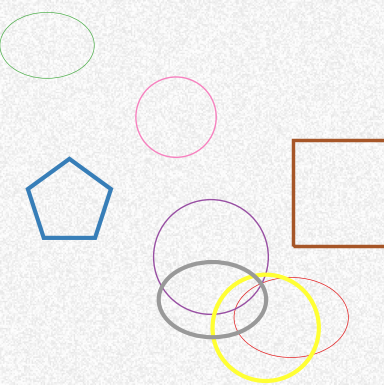[{"shape": "oval", "thickness": 0.5, "radius": 0.74, "center": [0.756, 0.175]}, {"shape": "pentagon", "thickness": 3, "radius": 0.57, "center": [0.18, 0.474]}, {"shape": "oval", "thickness": 0.5, "radius": 0.61, "center": [0.122, 0.882]}, {"shape": "circle", "thickness": 1, "radius": 0.75, "center": [0.548, 0.332]}, {"shape": "circle", "thickness": 3, "radius": 0.69, "center": [0.69, 0.149]}, {"shape": "square", "thickness": 2.5, "radius": 0.69, "center": [0.898, 0.498]}, {"shape": "circle", "thickness": 1, "radius": 0.52, "center": [0.457, 0.696]}, {"shape": "oval", "thickness": 3, "radius": 0.7, "center": [0.552, 0.222]}]